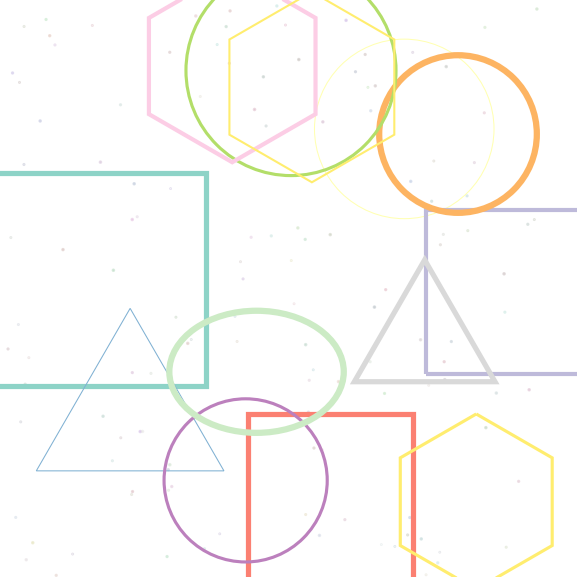[{"shape": "square", "thickness": 2.5, "radius": 0.92, "center": [0.173, 0.515]}, {"shape": "circle", "thickness": 0.5, "radius": 0.78, "center": [0.7, 0.776]}, {"shape": "square", "thickness": 2, "radius": 0.71, "center": [0.879, 0.493]}, {"shape": "square", "thickness": 2.5, "radius": 0.71, "center": [0.572, 0.139]}, {"shape": "triangle", "thickness": 0.5, "radius": 0.94, "center": [0.225, 0.278]}, {"shape": "circle", "thickness": 3, "radius": 0.68, "center": [0.793, 0.767]}, {"shape": "circle", "thickness": 1.5, "radius": 0.91, "center": [0.504, 0.877]}, {"shape": "hexagon", "thickness": 2, "radius": 0.83, "center": [0.402, 0.885]}, {"shape": "triangle", "thickness": 2.5, "radius": 0.7, "center": [0.735, 0.408]}, {"shape": "circle", "thickness": 1.5, "radius": 0.71, "center": [0.425, 0.167]}, {"shape": "oval", "thickness": 3, "radius": 0.76, "center": [0.444, 0.355]}, {"shape": "hexagon", "thickness": 1.5, "radius": 0.76, "center": [0.825, 0.13]}, {"shape": "hexagon", "thickness": 1, "radius": 0.82, "center": [0.54, 0.848]}]